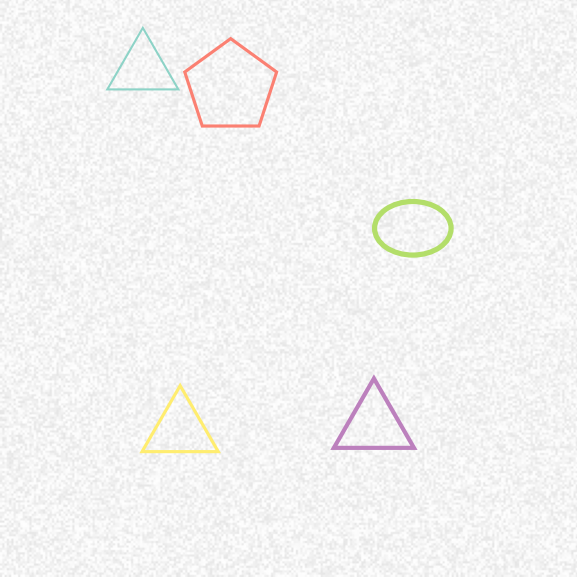[{"shape": "triangle", "thickness": 1, "radius": 0.36, "center": [0.247, 0.88]}, {"shape": "pentagon", "thickness": 1.5, "radius": 0.42, "center": [0.399, 0.849]}, {"shape": "oval", "thickness": 2.5, "radius": 0.33, "center": [0.715, 0.604]}, {"shape": "triangle", "thickness": 2, "radius": 0.4, "center": [0.647, 0.264]}, {"shape": "triangle", "thickness": 1.5, "radius": 0.38, "center": [0.312, 0.255]}]